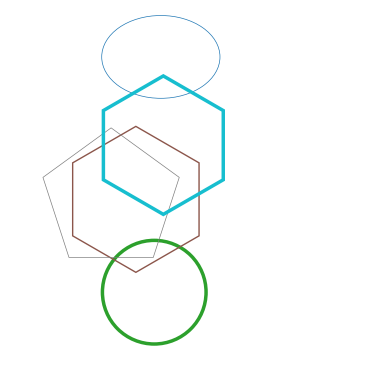[{"shape": "oval", "thickness": 0.5, "radius": 0.77, "center": [0.418, 0.852]}, {"shape": "circle", "thickness": 2.5, "radius": 0.67, "center": [0.401, 0.241]}, {"shape": "hexagon", "thickness": 1, "radius": 0.95, "center": [0.353, 0.482]}, {"shape": "pentagon", "thickness": 0.5, "radius": 0.93, "center": [0.289, 0.482]}, {"shape": "hexagon", "thickness": 2.5, "radius": 0.9, "center": [0.424, 0.623]}]